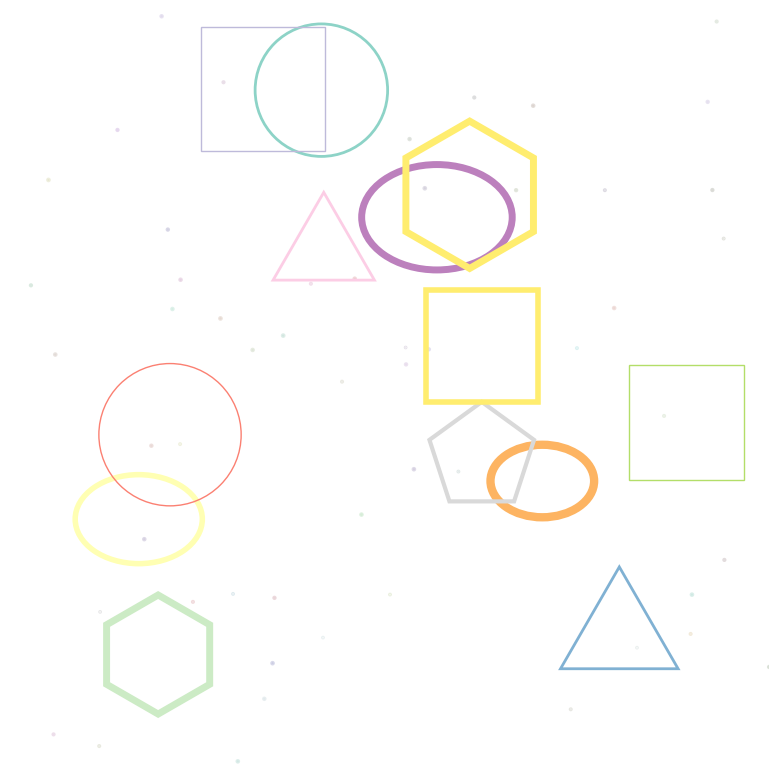[{"shape": "circle", "thickness": 1, "radius": 0.43, "center": [0.417, 0.883]}, {"shape": "oval", "thickness": 2, "radius": 0.41, "center": [0.18, 0.326]}, {"shape": "square", "thickness": 0.5, "radius": 0.4, "center": [0.342, 0.885]}, {"shape": "circle", "thickness": 0.5, "radius": 0.46, "center": [0.221, 0.435]}, {"shape": "triangle", "thickness": 1, "radius": 0.44, "center": [0.804, 0.176]}, {"shape": "oval", "thickness": 3, "radius": 0.34, "center": [0.704, 0.375]}, {"shape": "square", "thickness": 0.5, "radius": 0.37, "center": [0.892, 0.451]}, {"shape": "triangle", "thickness": 1, "radius": 0.38, "center": [0.42, 0.674]}, {"shape": "pentagon", "thickness": 1.5, "radius": 0.36, "center": [0.626, 0.407]}, {"shape": "oval", "thickness": 2.5, "radius": 0.49, "center": [0.567, 0.718]}, {"shape": "hexagon", "thickness": 2.5, "radius": 0.39, "center": [0.205, 0.15]}, {"shape": "hexagon", "thickness": 2.5, "radius": 0.48, "center": [0.61, 0.747]}, {"shape": "square", "thickness": 2, "radius": 0.36, "center": [0.626, 0.55]}]